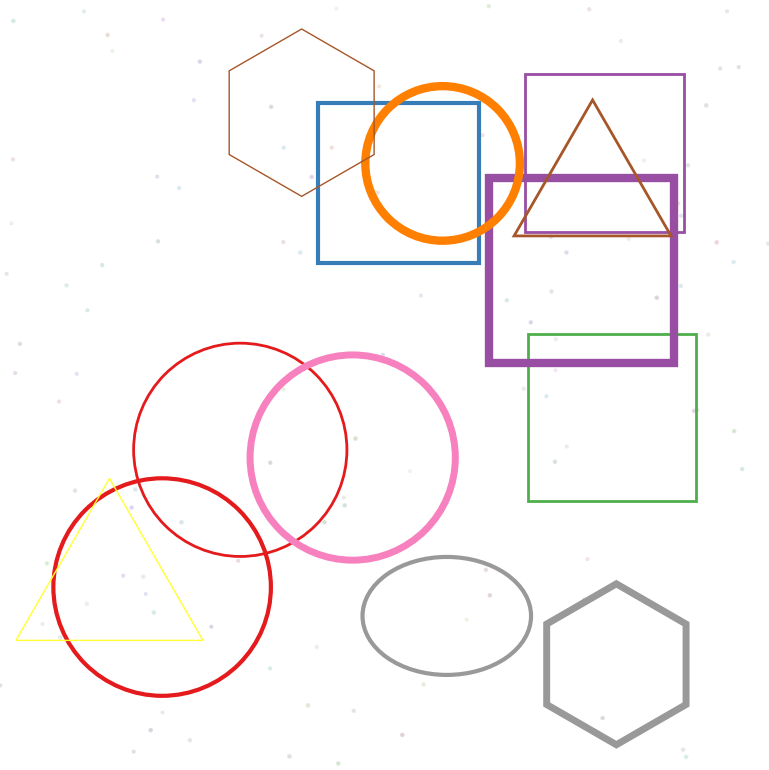[{"shape": "circle", "thickness": 1.5, "radius": 0.71, "center": [0.211, 0.238]}, {"shape": "circle", "thickness": 1, "radius": 0.69, "center": [0.312, 0.416]}, {"shape": "square", "thickness": 1.5, "radius": 0.52, "center": [0.518, 0.762]}, {"shape": "square", "thickness": 1, "radius": 0.54, "center": [0.795, 0.458]}, {"shape": "square", "thickness": 1, "radius": 0.51, "center": [0.785, 0.801]}, {"shape": "square", "thickness": 3, "radius": 0.6, "center": [0.755, 0.649]}, {"shape": "circle", "thickness": 3, "radius": 0.5, "center": [0.575, 0.788]}, {"shape": "triangle", "thickness": 0.5, "radius": 0.7, "center": [0.142, 0.238]}, {"shape": "hexagon", "thickness": 0.5, "radius": 0.54, "center": [0.392, 0.854]}, {"shape": "triangle", "thickness": 1, "radius": 0.59, "center": [0.77, 0.752]}, {"shape": "circle", "thickness": 2.5, "radius": 0.67, "center": [0.458, 0.406]}, {"shape": "oval", "thickness": 1.5, "radius": 0.55, "center": [0.58, 0.2]}, {"shape": "hexagon", "thickness": 2.5, "radius": 0.52, "center": [0.8, 0.137]}]